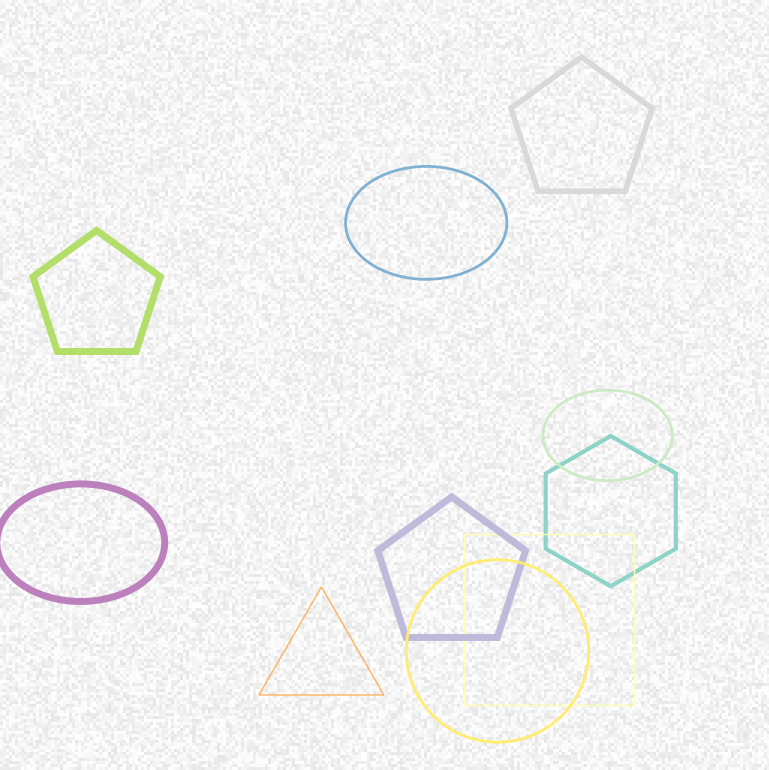[{"shape": "hexagon", "thickness": 1.5, "radius": 0.49, "center": [0.793, 0.336]}, {"shape": "square", "thickness": 0.5, "radius": 0.55, "center": [0.713, 0.195]}, {"shape": "pentagon", "thickness": 2.5, "radius": 0.5, "center": [0.587, 0.254]}, {"shape": "oval", "thickness": 1, "radius": 0.52, "center": [0.554, 0.711]}, {"shape": "triangle", "thickness": 0.5, "radius": 0.47, "center": [0.417, 0.144]}, {"shape": "pentagon", "thickness": 2.5, "radius": 0.43, "center": [0.125, 0.614]}, {"shape": "pentagon", "thickness": 2, "radius": 0.48, "center": [0.755, 0.83]}, {"shape": "oval", "thickness": 2.5, "radius": 0.55, "center": [0.105, 0.295]}, {"shape": "oval", "thickness": 1, "radius": 0.42, "center": [0.789, 0.435]}, {"shape": "circle", "thickness": 1, "radius": 0.59, "center": [0.646, 0.155]}]